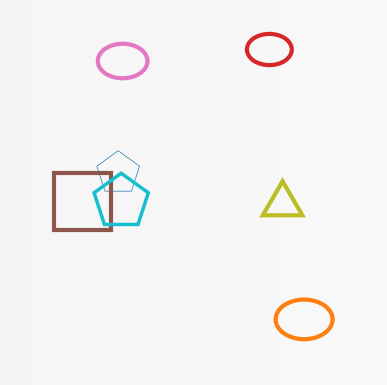[{"shape": "pentagon", "thickness": 0.5, "radius": 0.29, "center": [0.305, 0.55]}, {"shape": "oval", "thickness": 3, "radius": 0.37, "center": [0.785, 0.17]}, {"shape": "oval", "thickness": 3, "radius": 0.29, "center": [0.695, 0.871]}, {"shape": "square", "thickness": 3, "radius": 0.37, "center": [0.212, 0.477]}, {"shape": "oval", "thickness": 3, "radius": 0.32, "center": [0.317, 0.842]}, {"shape": "triangle", "thickness": 3, "radius": 0.29, "center": [0.729, 0.47]}, {"shape": "pentagon", "thickness": 2.5, "radius": 0.37, "center": [0.313, 0.476]}]